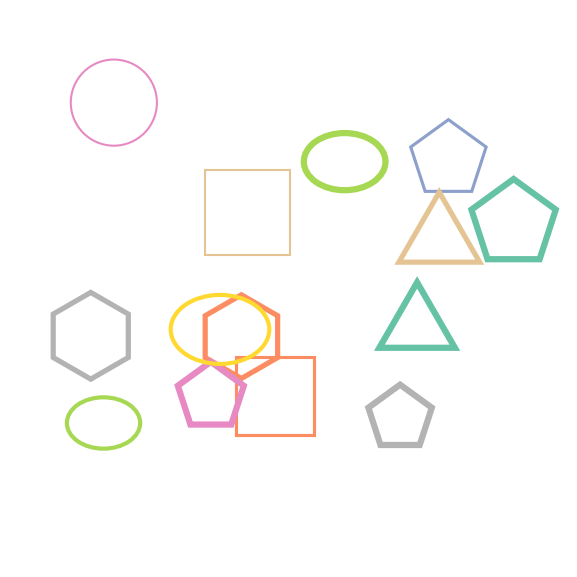[{"shape": "pentagon", "thickness": 3, "radius": 0.38, "center": [0.889, 0.612]}, {"shape": "triangle", "thickness": 3, "radius": 0.38, "center": [0.722, 0.435]}, {"shape": "square", "thickness": 1.5, "radius": 0.34, "center": [0.476, 0.314]}, {"shape": "hexagon", "thickness": 2.5, "radius": 0.36, "center": [0.418, 0.416]}, {"shape": "pentagon", "thickness": 1.5, "radius": 0.34, "center": [0.777, 0.723]}, {"shape": "circle", "thickness": 1, "radius": 0.37, "center": [0.197, 0.821]}, {"shape": "pentagon", "thickness": 3, "radius": 0.3, "center": [0.365, 0.313]}, {"shape": "oval", "thickness": 2, "radius": 0.32, "center": [0.179, 0.267]}, {"shape": "oval", "thickness": 3, "radius": 0.35, "center": [0.597, 0.719]}, {"shape": "oval", "thickness": 2, "radius": 0.43, "center": [0.381, 0.429]}, {"shape": "square", "thickness": 1, "radius": 0.37, "center": [0.428, 0.631]}, {"shape": "triangle", "thickness": 2.5, "radius": 0.4, "center": [0.761, 0.586]}, {"shape": "hexagon", "thickness": 2.5, "radius": 0.38, "center": [0.157, 0.418]}, {"shape": "pentagon", "thickness": 3, "radius": 0.29, "center": [0.693, 0.275]}]